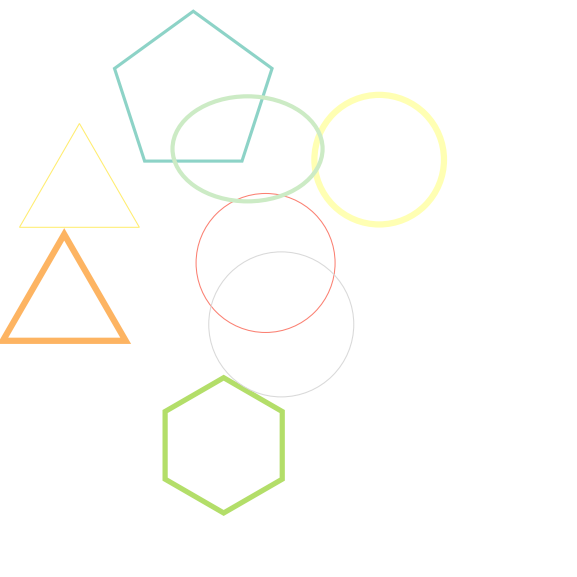[{"shape": "pentagon", "thickness": 1.5, "radius": 0.72, "center": [0.335, 0.836]}, {"shape": "circle", "thickness": 3, "radius": 0.56, "center": [0.657, 0.723]}, {"shape": "circle", "thickness": 0.5, "radius": 0.6, "center": [0.46, 0.544]}, {"shape": "triangle", "thickness": 3, "radius": 0.61, "center": [0.111, 0.47]}, {"shape": "hexagon", "thickness": 2.5, "radius": 0.59, "center": [0.387, 0.228]}, {"shape": "circle", "thickness": 0.5, "radius": 0.63, "center": [0.487, 0.437]}, {"shape": "oval", "thickness": 2, "radius": 0.65, "center": [0.429, 0.741]}, {"shape": "triangle", "thickness": 0.5, "radius": 0.6, "center": [0.138, 0.665]}]